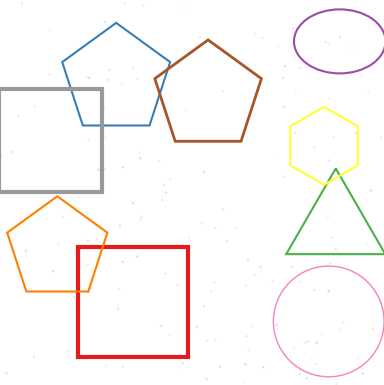[{"shape": "square", "thickness": 3, "radius": 0.71, "center": [0.346, 0.215]}, {"shape": "pentagon", "thickness": 1.5, "radius": 0.74, "center": [0.302, 0.793]}, {"shape": "triangle", "thickness": 1.5, "radius": 0.74, "center": [0.872, 0.414]}, {"shape": "oval", "thickness": 1.5, "radius": 0.59, "center": [0.882, 0.892]}, {"shape": "pentagon", "thickness": 1.5, "radius": 0.68, "center": [0.149, 0.353]}, {"shape": "hexagon", "thickness": 1.5, "radius": 0.51, "center": [0.842, 0.621]}, {"shape": "pentagon", "thickness": 2, "radius": 0.73, "center": [0.541, 0.751]}, {"shape": "circle", "thickness": 1, "radius": 0.72, "center": [0.854, 0.165]}, {"shape": "square", "thickness": 3, "radius": 0.66, "center": [0.131, 0.635]}]